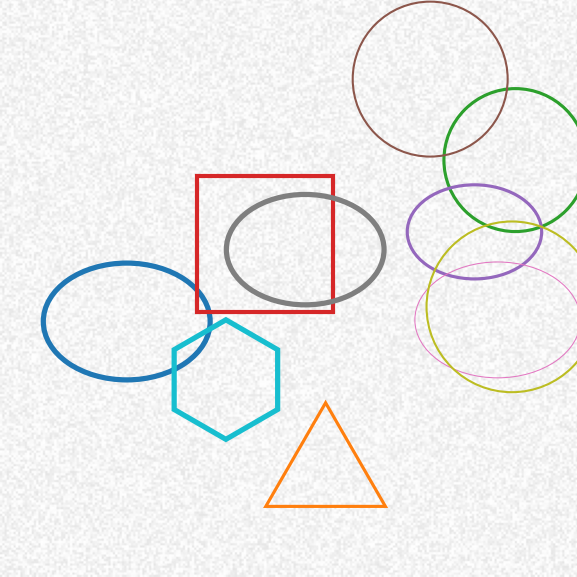[{"shape": "oval", "thickness": 2.5, "radius": 0.72, "center": [0.219, 0.442]}, {"shape": "triangle", "thickness": 1.5, "radius": 0.6, "center": [0.564, 0.182]}, {"shape": "circle", "thickness": 1.5, "radius": 0.62, "center": [0.892, 0.722]}, {"shape": "square", "thickness": 2, "radius": 0.59, "center": [0.459, 0.577]}, {"shape": "oval", "thickness": 1.5, "radius": 0.58, "center": [0.822, 0.598]}, {"shape": "circle", "thickness": 1, "radius": 0.67, "center": [0.745, 0.862]}, {"shape": "oval", "thickness": 0.5, "radius": 0.72, "center": [0.862, 0.445]}, {"shape": "oval", "thickness": 2.5, "radius": 0.68, "center": [0.528, 0.567]}, {"shape": "circle", "thickness": 1, "radius": 0.74, "center": [0.886, 0.468]}, {"shape": "hexagon", "thickness": 2.5, "radius": 0.52, "center": [0.391, 0.342]}]